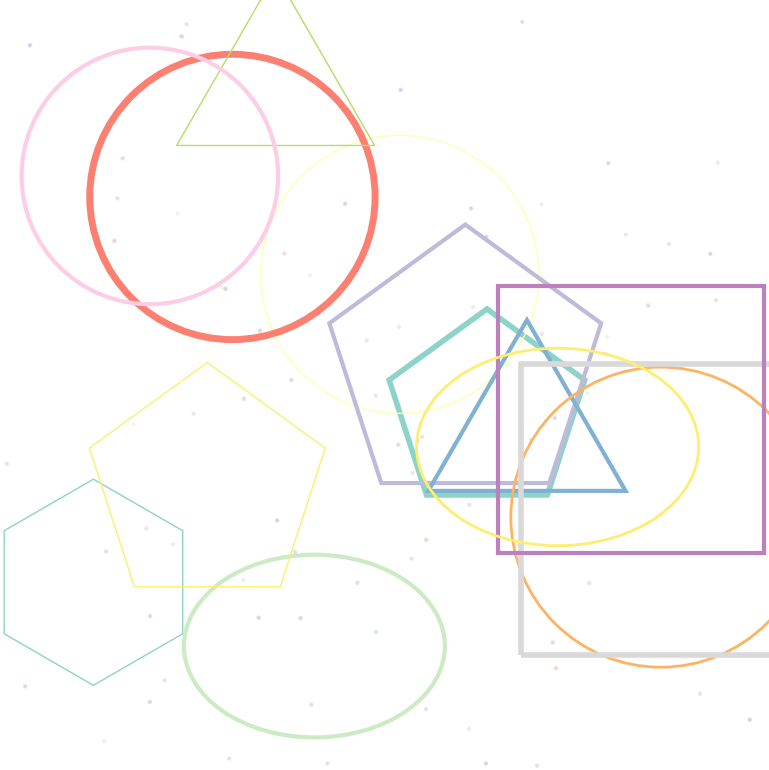[{"shape": "hexagon", "thickness": 0.5, "radius": 0.67, "center": [0.121, 0.244]}, {"shape": "pentagon", "thickness": 2, "radius": 0.67, "center": [0.632, 0.465]}, {"shape": "circle", "thickness": 0.5, "radius": 0.9, "center": [0.519, 0.644]}, {"shape": "pentagon", "thickness": 1.5, "radius": 0.93, "center": [0.604, 0.523]}, {"shape": "circle", "thickness": 2.5, "radius": 0.93, "center": [0.302, 0.744]}, {"shape": "triangle", "thickness": 1.5, "radius": 0.74, "center": [0.684, 0.436]}, {"shape": "circle", "thickness": 1, "radius": 0.97, "center": [0.858, 0.328]}, {"shape": "triangle", "thickness": 0.5, "radius": 0.74, "center": [0.358, 0.885]}, {"shape": "circle", "thickness": 1.5, "radius": 0.83, "center": [0.195, 0.772]}, {"shape": "square", "thickness": 2, "radius": 0.95, "center": [0.866, 0.338]}, {"shape": "square", "thickness": 1.5, "radius": 0.87, "center": [0.819, 0.455]}, {"shape": "oval", "thickness": 1.5, "radius": 0.85, "center": [0.408, 0.161]}, {"shape": "oval", "thickness": 1, "radius": 0.92, "center": [0.724, 0.42]}, {"shape": "pentagon", "thickness": 0.5, "radius": 0.81, "center": [0.269, 0.368]}]